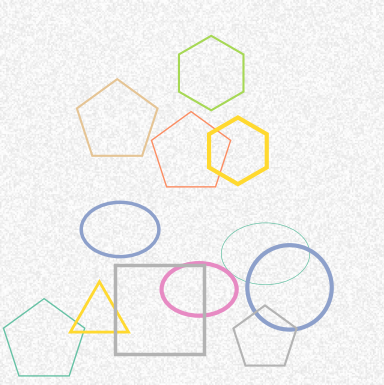[{"shape": "oval", "thickness": 0.5, "radius": 0.57, "center": [0.69, 0.341]}, {"shape": "pentagon", "thickness": 1, "radius": 0.55, "center": [0.115, 0.113]}, {"shape": "pentagon", "thickness": 1, "radius": 0.54, "center": [0.496, 0.602]}, {"shape": "oval", "thickness": 2.5, "radius": 0.5, "center": [0.312, 0.404]}, {"shape": "circle", "thickness": 3, "radius": 0.55, "center": [0.752, 0.254]}, {"shape": "oval", "thickness": 3, "radius": 0.49, "center": [0.517, 0.248]}, {"shape": "hexagon", "thickness": 1.5, "radius": 0.48, "center": [0.549, 0.81]}, {"shape": "triangle", "thickness": 2, "radius": 0.44, "center": [0.258, 0.181]}, {"shape": "hexagon", "thickness": 3, "radius": 0.43, "center": [0.618, 0.608]}, {"shape": "pentagon", "thickness": 1.5, "radius": 0.55, "center": [0.304, 0.684]}, {"shape": "pentagon", "thickness": 1.5, "radius": 0.43, "center": [0.688, 0.12]}, {"shape": "square", "thickness": 2.5, "radius": 0.58, "center": [0.414, 0.196]}]